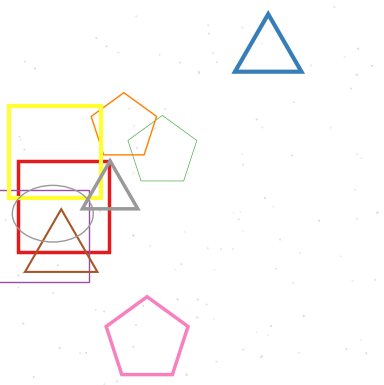[{"shape": "square", "thickness": 2.5, "radius": 0.59, "center": [0.164, 0.464]}, {"shape": "triangle", "thickness": 3, "radius": 0.5, "center": [0.697, 0.864]}, {"shape": "pentagon", "thickness": 0.5, "radius": 0.47, "center": [0.422, 0.606]}, {"shape": "square", "thickness": 1, "radius": 0.59, "center": [0.112, 0.387]}, {"shape": "pentagon", "thickness": 1, "radius": 0.45, "center": [0.322, 0.67]}, {"shape": "square", "thickness": 3, "radius": 0.59, "center": [0.143, 0.605]}, {"shape": "triangle", "thickness": 1.5, "radius": 0.54, "center": [0.159, 0.348]}, {"shape": "pentagon", "thickness": 2.5, "radius": 0.56, "center": [0.382, 0.117]}, {"shape": "triangle", "thickness": 2.5, "radius": 0.42, "center": [0.286, 0.499]}, {"shape": "oval", "thickness": 1, "radius": 0.53, "center": [0.137, 0.445]}]